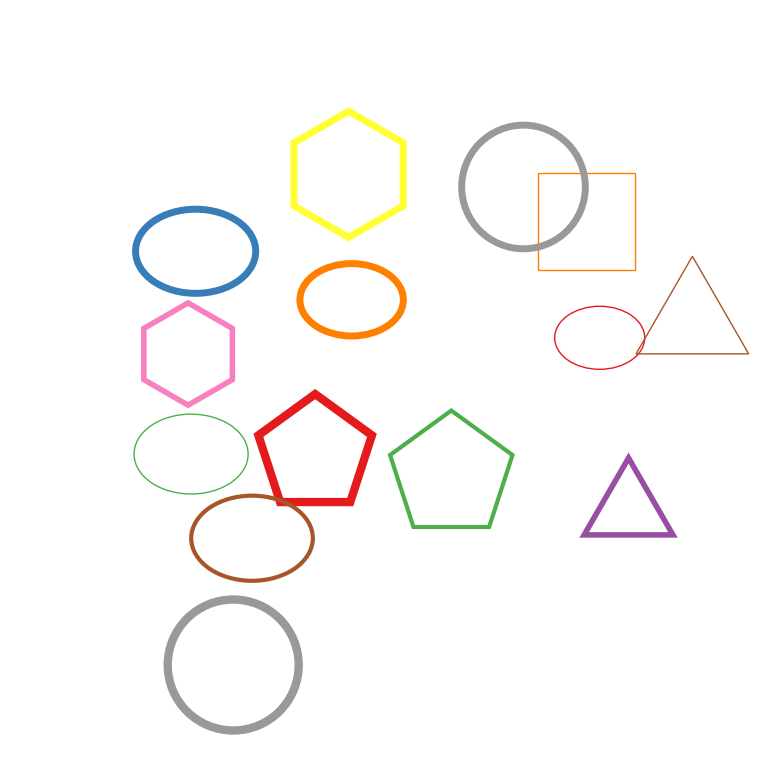[{"shape": "pentagon", "thickness": 3, "radius": 0.39, "center": [0.409, 0.411]}, {"shape": "oval", "thickness": 0.5, "radius": 0.29, "center": [0.779, 0.561]}, {"shape": "oval", "thickness": 2.5, "radius": 0.39, "center": [0.254, 0.674]}, {"shape": "pentagon", "thickness": 1.5, "radius": 0.42, "center": [0.586, 0.383]}, {"shape": "oval", "thickness": 0.5, "radius": 0.37, "center": [0.248, 0.41]}, {"shape": "triangle", "thickness": 2, "radius": 0.33, "center": [0.816, 0.339]}, {"shape": "square", "thickness": 0.5, "radius": 0.31, "center": [0.762, 0.713]}, {"shape": "oval", "thickness": 2.5, "radius": 0.34, "center": [0.457, 0.611]}, {"shape": "hexagon", "thickness": 2.5, "radius": 0.41, "center": [0.453, 0.774]}, {"shape": "triangle", "thickness": 0.5, "radius": 0.42, "center": [0.899, 0.583]}, {"shape": "oval", "thickness": 1.5, "radius": 0.39, "center": [0.327, 0.301]}, {"shape": "hexagon", "thickness": 2, "radius": 0.33, "center": [0.244, 0.54]}, {"shape": "circle", "thickness": 2.5, "radius": 0.4, "center": [0.68, 0.757]}, {"shape": "circle", "thickness": 3, "radius": 0.43, "center": [0.303, 0.136]}]